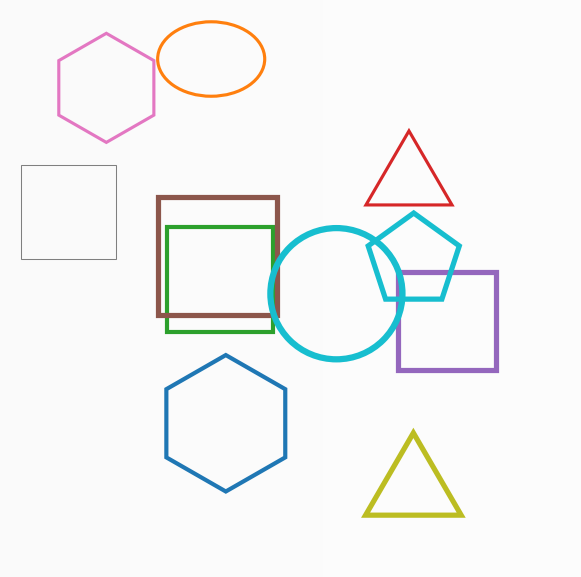[{"shape": "hexagon", "thickness": 2, "radius": 0.59, "center": [0.388, 0.266]}, {"shape": "oval", "thickness": 1.5, "radius": 0.46, "center": [0.363, 0.897]}, {"shape": "square", "thickness": 2, "radius": 0.46, "center": [0.378, 0.515]}, {"shape": "triangle", "thickness": 1.5, "radius": 0.43, "center": [0.704, 0.687]}, {"shape": "square", "thickness": 2.5, "radius": 0.42, "center": [0.769, 0.444]}, {"shape": "square", "thickness": 2.5, "radius": 0.51, "center": [0.374, 0.556]}, {"shape": "hexagon", "thickness": 1.5, "radius": 0.47, "center": [0.183, 0.847]}, {"shape": "square", "thickness": 0.5, "radius": 0.41, "center": [0.119, 0.632]}, {"shape": "triangle", "thickness": 2.5, "radius": 0.47, "center": [0.711, 0.155]}, {"shape": "circle", "thickness": 3, "radius": 0.57, "center": [0.579, 0.491]}, {"shape": "pentagon", "thickness": 2.5, "radius": 0.41, "center": [0.712, 0.548]}]